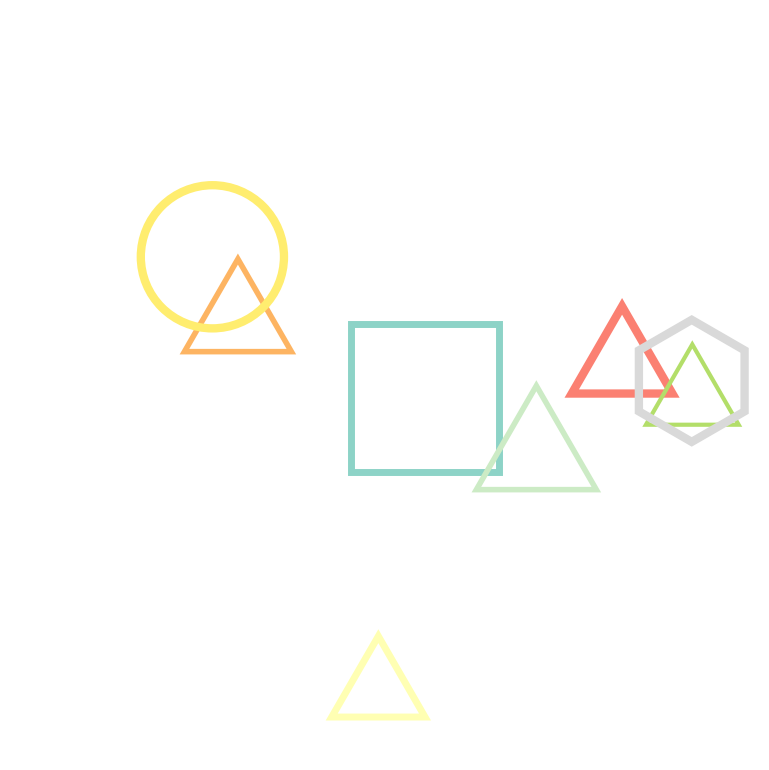[{"shape": "square", "thickness": 2.5, "radius": 0.48, "center": [0.552, 0.483]}, {"shape": "triangle", "thickness": 2.5, "radius": 0.35, "center": [0.491, 0.104]}, {"shape": "triangle", "thickness": 3, "radius": 0.38, "center": [0.808, 0.527]}, {"shape": "triangle", "thickness": 2, "radius": 0.4, "center": [0.309, 0.583]}, {"shape": "triangle", "thickness": 1.5, "radius": 0.35, "center": [0.899, 0.483]}, {"shape": "hexagon", "thickness": 3, "radius": 0.4, "center": [0.898, 0.505]}, {"shape": "triangle", "thickness": 2, "radius": 0.45, "center": [0.697, 0.409]}, {"shape": "circle", "thickness": 3, "radius": 0.46, "center": [0.276, 0.667]}]